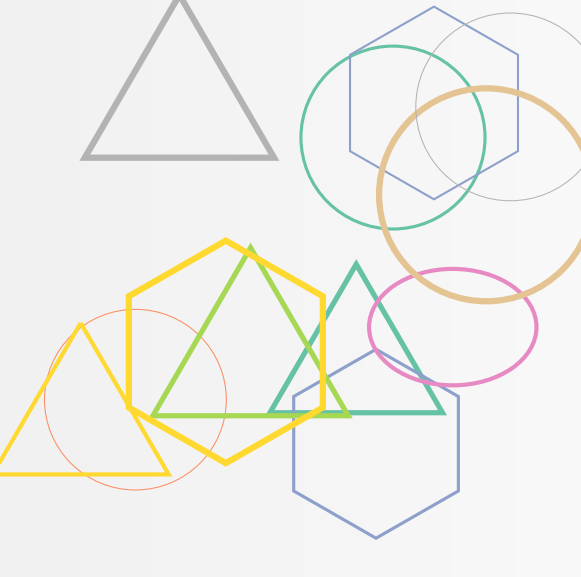[{"shape": "circle", "thickness": 1.5, "radius": 0.79, "center": [0.676, 0.761]}, {"shape": "triangle", "thickness": 2.5, "radius": 0.86, "center": [0.613, 0.37]}, {"shape": "circle", "thickness": 0.5, "radius": 0.78, "center": [0.233, 0.307]}, {"shape": "hexagon", "thickness": 1, "radius": 0.83, "center": [0.747, 0.821]}, {"shape": "hexagon", "thickness": 1.5, "radius": 0.82, "center": [0.647, 0.231]}, {"shape": "oval", "thickness": 2, "radius": 0.72, "center": [0.779, 0.433]}, {"shape": "triangle", "thickness": 2.5, "radius": 0.97, "center": [0.431, 0.376]}, {"shape": "triangle", "thickness": 2, "radius": 0.87, "center": [0.139, 0.265]}, {"shape": "hexagon", "thickness": 3, "radius": 0.96, "center": [0.389, 0.39]}, {"shape": "circle", "thickness": 3, "radius": 0.92, "center": [0.837, 0.662]}, {"shape": "circle", "thickness": 0.5, "radius": 0.81, "center": [0.878, 0.814]}, {"shape": "triangle", "thickness": 3, "radius": 0.94, "center": [0.309, 0.82]}]